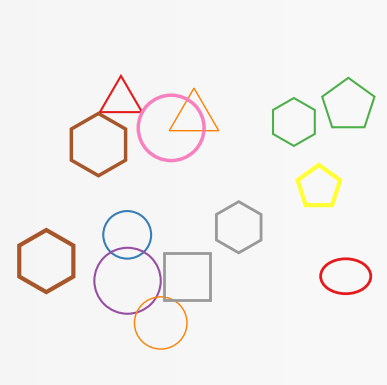[{"shape": "oval", "thickness": 2, "radius": 0.32, "center": [0.892, 0.282]}, {"shape": "triangle", "thickness": 1.5, "radius": 0.31, "center": [0.312, 0.74]}, {"shape": "circle", "thickness": 1.5, "radius": 0.31, "center": [0.328, 0.39]}, {"shape": "pentagon", "thickness": 1.5, "radius": 0.35, "center": [0.899, 0.727]}, {"shape": "hexagon", "thickness": 1.5, "radius": 0.31, "center": [0.758, 0.683]}, {"shape": "circle", "thickness": 1.5, "radius": 0.43, "center": [0.329, 0.271]}, {"shape": "circle", "thickness": 1, "radius": 0.34, "center": [0.415, 0.161]}, {"shape": "triangle", "thickness": 1, "radius": 0.37, "center": [0.501, 0.697]}, {"shape": "pentagon", "thickness": 3, "radius": 0.29, "center": [0.823, 0.514]}, {"shape": "hexagon", "thickness": 2.5, "radius": 0.4, "center": [0.254, 0.624]}, {"shape": "hexagon", "thickness": 3, "radius": 0.4, "center": [0.119, 0.322]}, {"shape": "circle", "thickness": 2.5, "radius": 0.42, "center": [0.442, 0.668]}, {"shape": "square", "thickness": 2, "radius": 0.3, "center": [0.482, 0.282]}, {"shape": "hexagon", "thickness": 2, "radius": 0.33, "center": [0.616, 0.41]}]